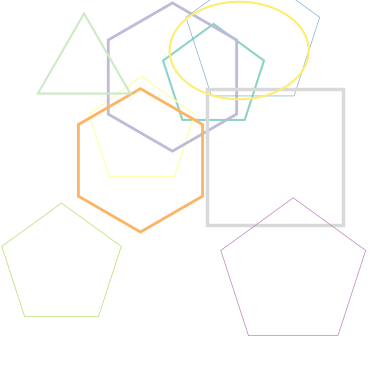[{"shape": "pentagon", "thickness": 1.5, "radius": 0.69, "center": [0.555, 0.8]}, {"shape": "pentagon", "thickness": 1, "radius": 0.72, "center": [0.368, 0.658]}, {"shape": "hexagon", "thickness": 2, "radius": 0.96, "center": [0.448, 0.8]}, {"shape": "pentagon", "thickness": 0.5, "radius": 0.91, "center": [0.657, 0.899]}, {"shape": "hexagon", "thickness": 2, "radius": 0.93, "center": [0.365, 0.584]}, {"shape": "pentagon", "thickness": 0.5, "radius": 0.82, "center": [0.16, 0.309]}, {"shape": "square", "thickness": 2.5, "radius": 0.88, "center": [0.714, 0.592]}, {"shape": "pentagon", "thickness": 0.5, "radius": 0.99, "center": [0.762, 0.288]}, {"shape": "triangle", "thickness": 1.5, "radius": 0.69, "center": [0.218, 0.826]}, {"shape": "oval", "thickness": 1.5, "radius": 0.9, "center": [0.621, 0.869]}]